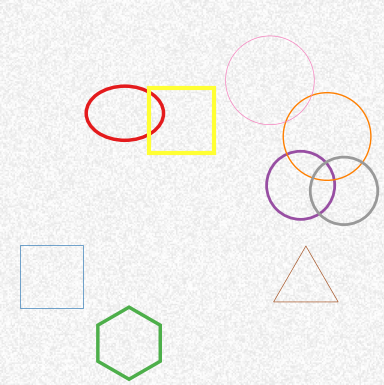[{"shape": "oval", "thickness": 2.5, "radius": 0.5, "center": [0.324, 0.706]}, {"shape": "square", "thickness": 0.5, "radius": 0.41, "center": [0.134, 0.281]}, {"shape": "hexagon", "thickness": 2.5, "radius": 0.47, "center": [0.335, 0.109]}, {"shape": "circle", "thickness": 2, "radius": 0.44, "center": [0.781, 0.519]}, {"shape": "circle", "thickness": 1, "radius": 0.57, "center": [0.85, 0.645]}, {"shape": "square", "thickness": 3, "radius": 0.42, "center": [0.472, 0.687]}, {"shape": "triangle", "thickness": 0.5, "radius": 0.48, "center": [0.794, 0.264]}, {"shape": "circle", "thickness": 0.5, "radius": 0.58, "center": [0.701, 0.791]}, {"shape": "circle", "thickness": 2, "radius": 0.44, "center": [0.893, 0.504]}]